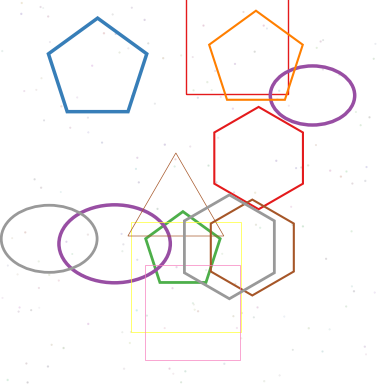[{"shape": "square", "thickness": 1, "radius": 0.66, "center": [0.616, 0.888]}, {"shape": "hexagon", "thickness": 1.5, "radius": 0.66, "center": [0.672, 0.589]}, {"shape": "pentagon", "thickness": 2.5, "radius": 0.67, "center": [0.254, 0.819]}, {"shape": "pentagon", "thickness": 2, "radius": 0.51, "center": [0.475, 0.349]}, {"shape": "oval", "thickness": 2.5, "radius": 0.55, "center": [0.812, 0.752]}, {"shape": "oval", "thickness": 2.5, "radius": 0.72, "center": [0.298, 0.367]}, {"shape": "pentagon", "thickness": 1.5, "radius": 0.64, "center": [0.665, 0.844]}, {"shape": "square", "thickness": 0.5, "radius": 0.71, "center": [0.482, 0.281]}, {"shape": "hexagon", "thickness": 1.5, "radius": 0.62, "center": [0.655, 0.357]}, {"shape": "triangle", "thickness": 0.5, "radius": 0.72, "center": [0.457, 0.459]}, {"shape": "square", "thickness": 0.5, "radius": 0.62, "center": [0.5, 0.187]}, {"shape": "oval", "thickness": 2, "radius": 0.62, "center": [0.128, 0.38]}, {"shape": "hexagon", "thickness": 2, "radius": 0.67, "center": [0.596, 0.359]}]